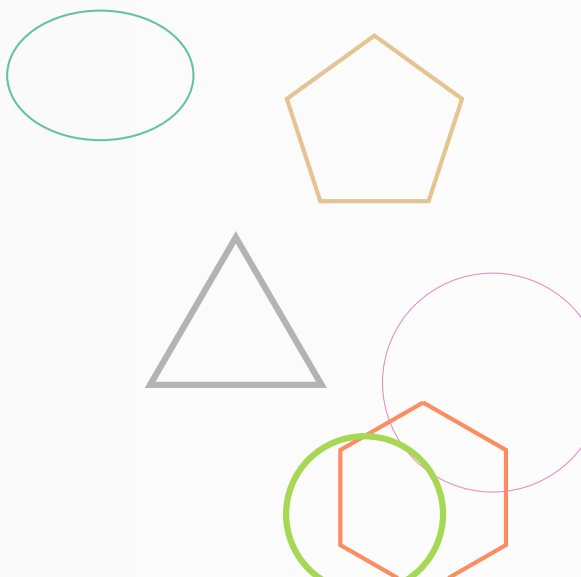[{"shape": "oval", "thickness": 1, "radius": 0.8, "center": [0.173, 0.869]}, {"shape": "hexagon", "thickness": 2, "radius": 0.82, "center": [0.728, 0.138]}, {"shape": "circle", "thickness": 0.5, "radius": 0.95, "center": [0.848, 0.337]}, {"shape": "circle", "thickness": 3, "radius": 0.68, "center": [0.627, 0.109]}, {"shape": "pentagon", "thickness": 2, "radius": 0.79, "center": [0.644, 0.779]}, {"shape": "triangle", "thickness": 3, "radius": 0.85, "center": [0.406, 0.418]}]